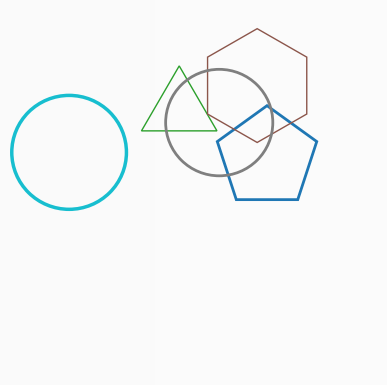[{"shape": "pentagon", "thickness": 2, "radius": 0.67, "center": [0.689, 0.591]}, {"shape": "triangle", "thickness": 1, "radius": 0.56, "center": [0.462, 0.716]}, {"shape": "hexagon", "thickness": 1, "radius": 0.74, "center": [0.664, 0.778]}, {"shape": "circle", "thickness": 2, "radius": 0.69, "center": [0.566, 0.682]}, {"shape": "circle", "thickness": 2.5, "radius": 0.74, "center": [0.178, 0.604]}]